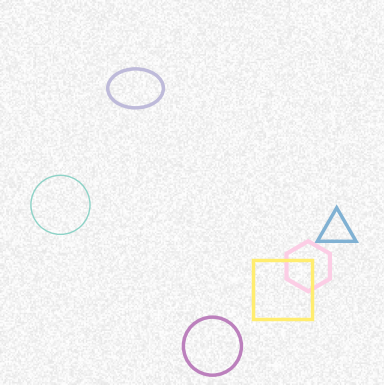[{"shape": "circle", "thickness": 1, "radius": 0.38, "center": [0.157, 0.468]}, {"shape": "oval", "thickness": 2.5, "radius": 0.36, "center": [0.352, 0.77]}, {"shape": "triangle", "thickness": 2.5, "radius": 0.29, "center": [0.875, 0.402]}, {"shape": "hexagon", "thickness": 3, "radius": 0.33, "center": [0.801, 0.309]}, {"shape": "circle", "thickness": 2.5, "radius": 0.38, "center": [0.552, 0.101]}, {"shape": "square", "thickness": 2.5, "radius": 0.38, "center": [0.733, 0.249]}]